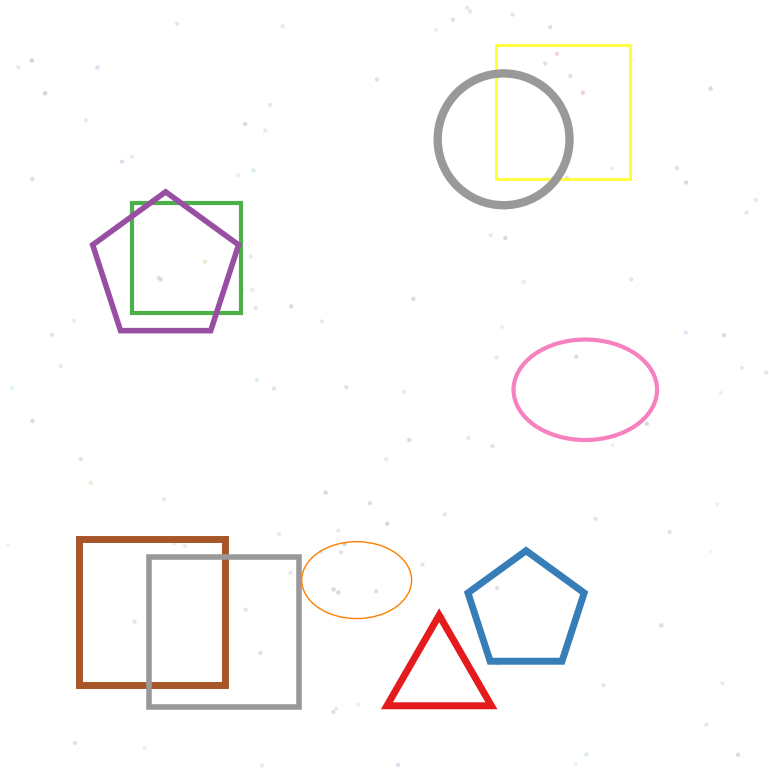[{"shape": "triangle", "thickness": 2.5, "radius": 0.39, "center": [0.57, 0.123]}, {"shape": "pentagon", "thickness": 2.5, "radius": 0.4, "center": [0.683, 0.205]}, {"shape": "square", "thickness": 1.5, "radius": 0.36, "center": [0.242, 0.665]}, {"shape": "pentagon", "thickness": 2, "radius": 0.5, "center": [0.215, 0.651]}, {"shape": "oval", "thickness": 0.5, "radius": 0.36, "center": [0.463, 0.247]}, {"shape": "square", "thickness": 1, "radius": 0.43, "center": [0.731, 0.854]}, {"shape": "square", "thickness": 2.5, "radius": 0.47, "center": [0.198, 0.205]}, {"shape": "oval", "thickness": 1.5, "radius": 0.47, "center": [0.76, 0.494]}, {"shape": "square", "thickness": 2, "radius": 0.49, "center": [0.291, 0.179]}, {"shape": "circle", "thickness": 3, "radius": 0.43, "center": [0.654, 0.819]}]